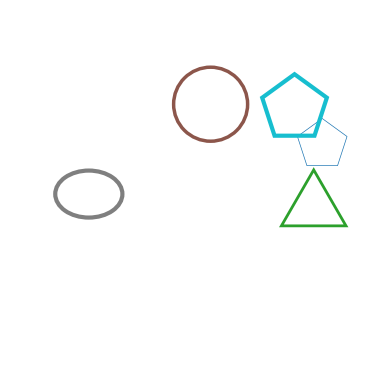[{"shape": "pentagon", "thickness": 0.5, "radius": 0.34, "center": [0.837, 0.625]}, {"shape": "triangle", "thickness": 2, "radius": 0.48, "center": [0.815, 0.462]}, {"shape": "circle", "thickness": 2.5, "radius": 0.48, "center": [0.547, 0.729]}, {"shape": "oval", "thickness": 3, "radius": 0.44, "center": [0.231, 0.496]}, {"shape": "pentagon", "thickness": 3, "radius": 0.44, "center": [0.765, 0.719]}]